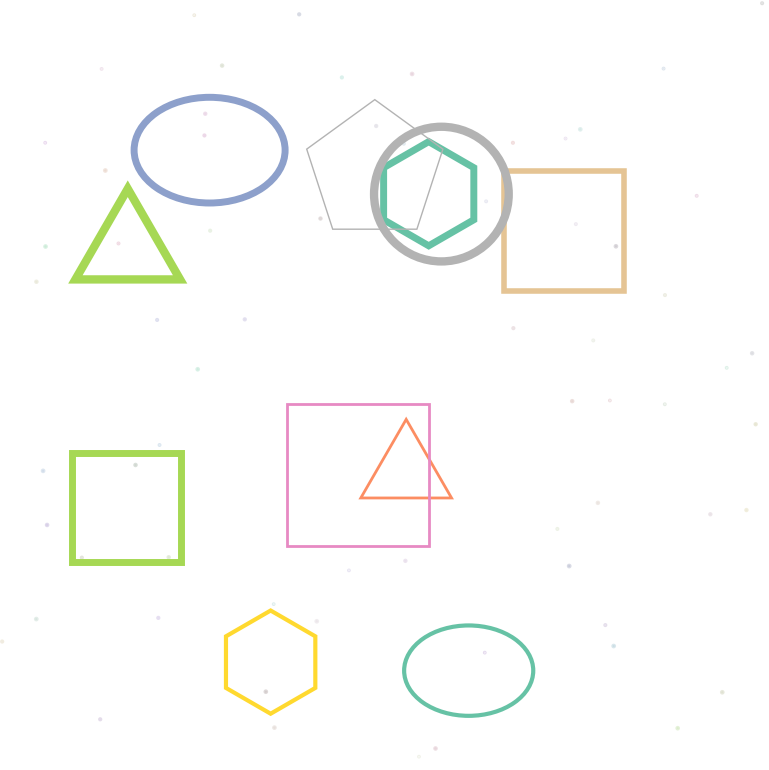[{"shape": "oval", "thickness": 1.5, "radius": 0.42, "center": [0.609, 0.129]}, {"shape": "hexagon", "thickness": 2.5, "radius": 0.34, "center": [0.557, 0.748]}, {"shape": "triangle", "thickness": 1, "radius": 0.34, "center": [0.528, 0.387]}, {"shape": "oval", "thickness": 2.5, "radius": 0.49, "center": [0.272, 0.805]}, {"shape": "square", "thickness": 1, "radius": 0.46, "center": [0.465, 0.383]}, {"shape": "triangle", "thickness": 3, "radius": 0.39, "center": [0.166, 0.676]}, {"shape": "square", "thickness": 2.5, "radius": 0.35, "center": [0.164, 0.341]}, {"shape": "hexagon", "thickness": 1.5, "radius": 0.34, "center": [0.351, 0.14]}, {"shape": "square", "thickness": 2, "radius": 0.39, "center": [0.732, 0.7]}, {"shape": "circle", "thickness": 3, "radius": 0.44, "center": [0.573, 0.748]}, {"shape": "pentagon", "thickness": 0.5, "radius": 0.46, "center": [0.487, 0.778]}]